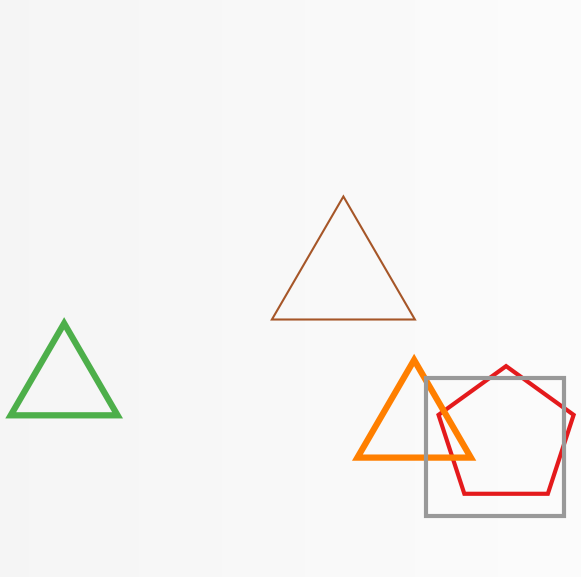[{"shape": "pentagon", "thickness": 2, "radius": 0.61, "center": [0.871, 0.243]}, {"shape": "triangle", "thickness": 3, "radius": 0.53, "center": [0.11, 0.333]}, {"shape": "triangle", "thickness": 3, "radius": 0.56, "center": [0.712, 0.263]}, {"shape": "triangle", "thickness": 1, "radius": 0.71, "center": [0.591, 0.517]}, {"shape": "square", "thickness": 2, "radius": 0.6, "center": [0.852, 0.226]}]